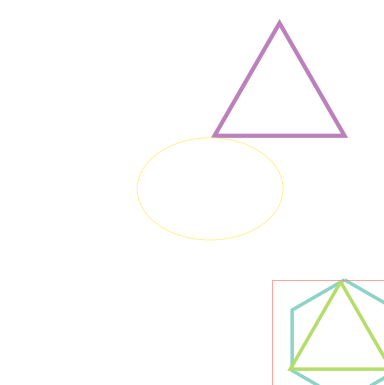[{"shape": "hexagon", "thickness": 2.5, "radius": 0.79, "center": [0.895, 0.116]}, {"shape": "square", "thickness": 0.5, "radius": 0.79, "center": [0.865, 0.115]}, {"shape": "triangle", "thickness": 2.5, "radius": 0.76, "center": [0.885, 0.117]}, {"shape": "triangle", "thickness": 3, "radius": 0.98, "center": [0.726, 0.745]}, {"shape": "oval", "thickness": 0.5, "radius": 0.95, "center": [0.546, 0.509]}]